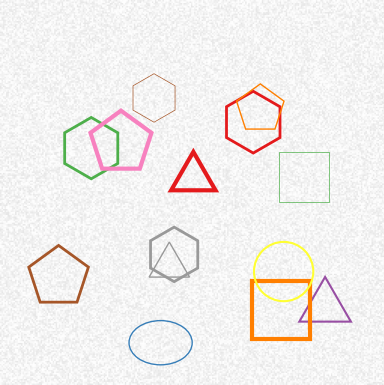[{"shape": "triangle", "thickness": 3, "radius": 0.33, "center": [0.502, 0.539]}, {"shape": "hexagon", "thickness": 2, "radius": 0.4, "center": [0.658, 0.683]}, {"shape": "oval", "thickness": 1, "radius": 0.41, "center": [0.417, 0.11]}, {"shape": "hexagon", "thickness": 2, "radius": 0.4, "center": [0.237, 0.615]}, {"shape": "square", "thickness": 0.5, "radius": 0.32, "center": [0.789, 0.54]}, {"shape": "triangle", "thickness": 1.5, "radius": 0.39, "center": [0.844, 0.203]}, {"shape": "pentagon", "thickness": 1, "radius": 0.32, "center": [0.676, 0.717]}, {"shape": "square", "thickness": 3, "radius": 0.37, "center": [0.729, 0.195]}, {"shape": "circle", "thickness": 1.5, "radius": 0.38, "center": [0.737, 0.295]}, {"shape": "hexagon", "thickness": 0.5, "radius": 0.32, "center": [0.4, 0.746]}, {"shape": "pentagon", "thickness": 2, "radius": 0.41, "center": [0.152, 0.281]}, {"shape": "pentagon", "thickness": 3, "radius": 0.42, "center": [0.314, 0.629]}, {"shape": "hexagon", "thickness": 2, "radius": 0.35, "center": [0.452, 0.339]}, {"shape": "triangle", "thickness": 1, "radius": 0.3, "center": [0.44, 0.311]}]